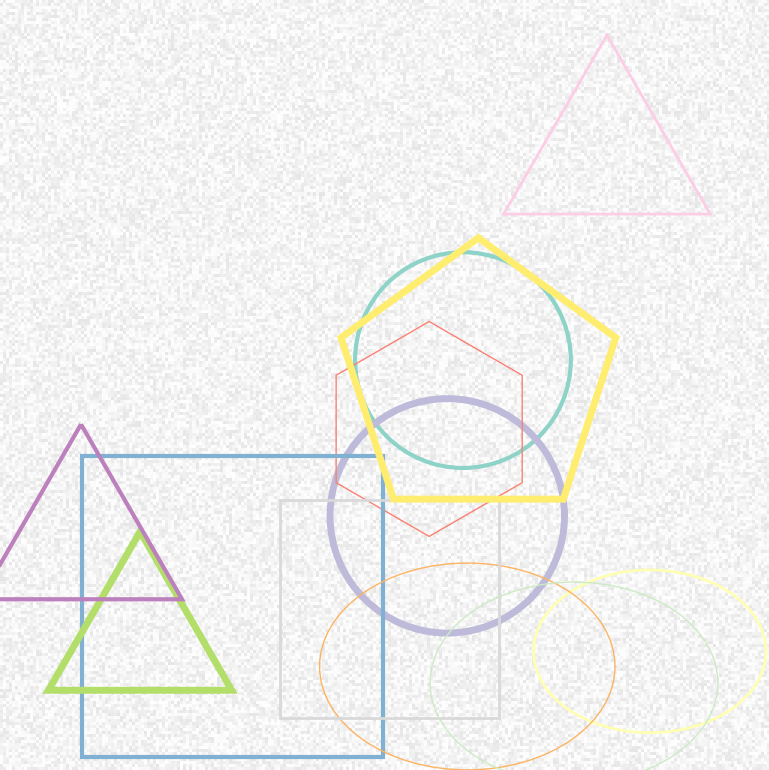[{"shape": "circle", "thickness": 1.5, "radius": 0.7, "center": [0.601, 0.532]}, {"shape": "oval", "thickness": 1, "radius": 0.75, "center": [0.844, 0.154]}, {"shape": "circle", "thickness": 2.5, "radius": 0.76, "center": [0.581, 0.33]}, {"shape": "hexagon", "thickness": 0.5, "radius": 0.7, "center": [0.557, 0.443]}, {"shape": "square", "thickness": 1.5, "radius": 0.98, "center": [0.302, 0.212]}, {"shape": "oval", "thickness": 0.5, "radius": 0.96, "center": [0.607, 0.134]}, {"shape": "triangle", "thickness": 2.5, "radius": 0.69, "center": [0.182, 0.172]}, {"shape": "triangle", "thickness": 1, "radius": 0.77, "center": [0.788, 0.799]}, {"shape": "square", "thickness": 1, "radius": 0.71, "center": [0.506, 0.209]}, {"shape": "triangle", "thickness": 1.5, "radius": 0.76, "center": [0.105, 0.297]}, {"shape": "oval", "thickness": 0.5, "radius": 0.93, "center": [0.745, 0.113]}, {"shape": "pentagon", "thickness": 2.5, "radius": 0.94, "center": [0.621, 0.503]}]